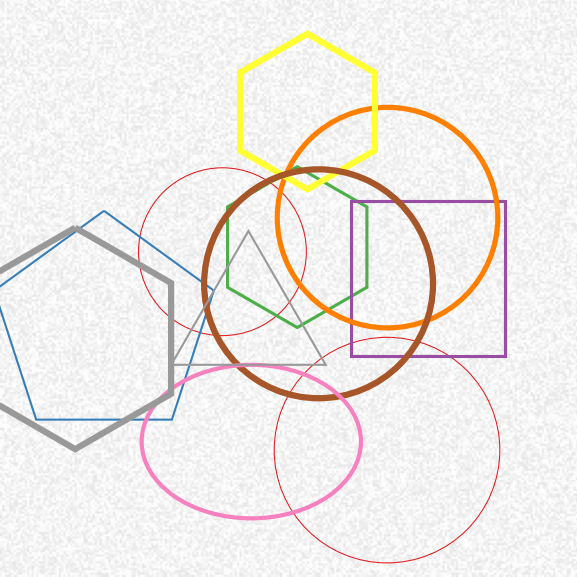[{"shape": "circle", "thickness": 0.5, "radius": 0.98, "center": [0.67, 0.22]}, {"shape": "circle", "thickness": 0.5, "radius": 0.73, "center": [0.385, 0.563]}, {"shape": "pentagon", "thickness": 1, "radius": 1.0, "center": [0.18, 0.434]}, {"shape": "hexagon", "thickness": 1.5, "radius": 0.7, "center": [0.515, 0.571]}, {"shape": "square", "thickness": 1.5, "radius": 0.67, "center": [0.741, 0.517]}, {"shape": "circle", "thickness": 2.5, "radius": 0.95, "center": [0.671, 0.622]}, {"shape": "hexagon", "thickness": 3, "radius": 0.67, "center": [0.532, 0.806]}, {"shape": "circle", "thickness": 3, "radius": 0.99, "center": [0.552, 0.508]}, {"shape": "oval", "thickness": 2, "radius": 0.95, "center": [0.435, 0.234]}, {"shape": "triangle", "thickness": 1, "radius": 0.77, "center": [0.43, 0.445]}, {"shape": "hexagon", "thickness": 3, "radius": 0.96, "center": [0.13, 0.413]}]